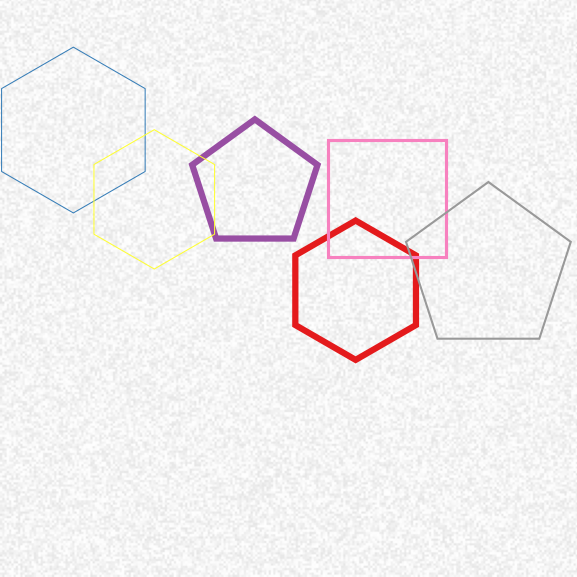[{"shape": "hexagon", "thickness": 3, "radius": 0.6, "center": [0.616, 0.497]}, {"shape": "hexagon", "thickness": 0.5, "radius": 0.72, "center": [0.127, 0.774]}, {"shape": "pentagon", "thickness": 3, "radius": 0.57, "center": [0.441, 0.678]}, {"shape": "hexagon", "thickness": 0.5, "radius": 0.6, "center": [0.267, 0.654]}, {"shape": "square", "thickness": 1.5, "radius": 0.51, "center": [0.67, 0.655]}, {"shape": "pentagon", "thickness": 1, "radius": 0.75, "center": [0.846, 0.534]}]